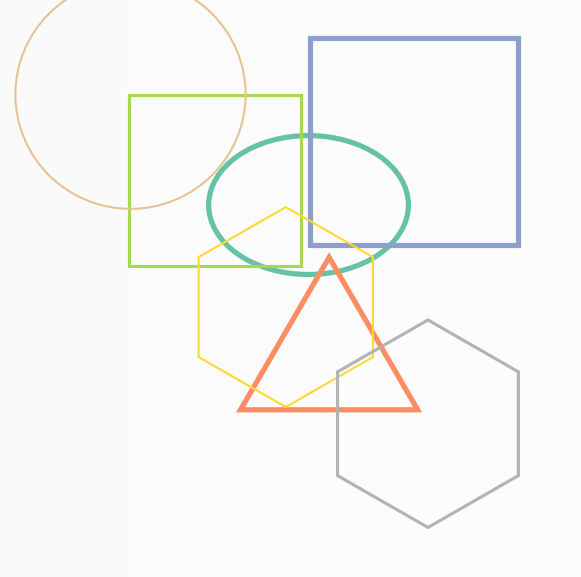[{"shape": "oval", "thickness": 2.5, "radius": 0.86, "center": [0.531, 0.644]}, {"shape": "triangle", "thickness": 2.5, "radius": 0.88, "center": [0.566, 0.378]}, {"shape": "square", "thickness": 2.5, "radius": 0.9, "center": [0.712, 0.755]}, {"shape": "square", "thickness": 1.5, "radius": 0.74, "center": [0.369, 0.686]}, {"shape": "hexagon", "thickness": 1, "radius": 0.87, "center": [0.492, 0.467]}, {"shape": "circle", "thickness": 1, "radius": 0.99, "center": [0.225, 0.836]}, {"shape": "hexagon", "thickness": 1.5, "radius": 0.9, "center": [0.736, 0.265]}]